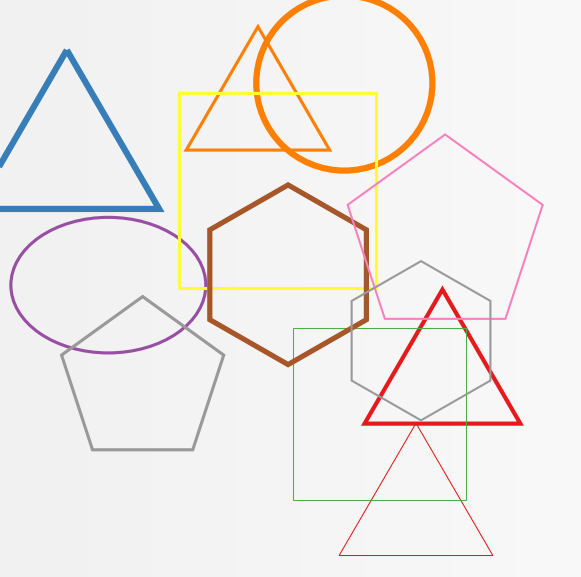[{"shape": "triangle", "thickness": 2, "radius": 0.77, "center": [0.761, 0.343]}, {"shape": "triangle", "thickness": 0.5, "radius": 0.76, "center": [0.716, 0.114]}, {"shape": "triangle", "thickness": 3, "radius": 0.92, "center": [0.115, 0.729]}, {"shape": "square", "thickness": 0.5, "radius": 0.75, "center": [0.653, 0.282]}, {"shape": "oval", "thickness": 1.5, "radius": 0.84, "center": [0.186, 0.505]}, {"shape": "circle", "thickness": 3, "radius": 0.76, "center": [0.592, 0.855]}, {"shape": "triangle", "thickness": 1.5, "radius": 0.71, "center": [0.444, 0.81]}, {"shape": "square", "thickness": 1.5, "radius": 0.84, "center": [0.478, 0.67]}, {"shape": "hexagon", "thickness": 2.5, "radius": 0.78, "center": [0.496, 0.523]}, {"shape": "pentagon", "thickness": 1, "radius": 0.88, "center": [0.766, 0.59]}, {"shape": "pentagon", "thickness": 1.5, "radius": 0.73, "center": [0.245, 0.339]}, {"shape": "hexagon", "thickness": 1, "radius": 0.69, "center": [0.724, 0.409]}]